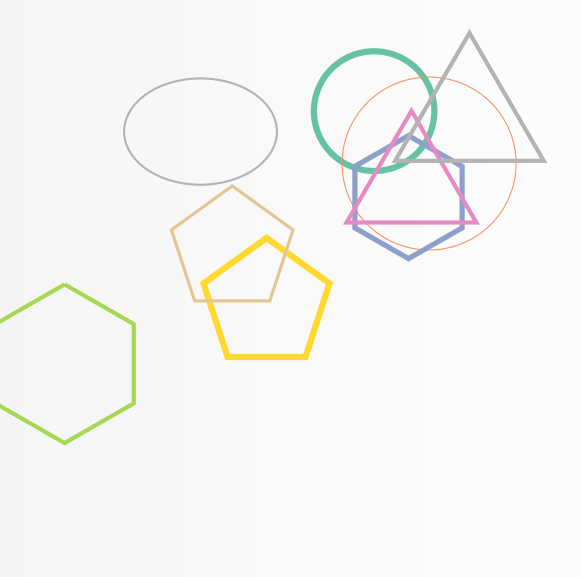[{"shape": "circle", "thickness": 3, "radius": 0.52, "center": [0.644, 0.807]}, {"shape": "circle", "thickness": 0.5, "radius": 0.75, "center": [0.738, 0.716]}, {"shape": "hexagon", "thickness": 2.5, "radius": 0.53, "center": [0.703, 0.658]}, {"shape": "triangle", "thickness": 2, "radius": 0.64, "center": [0.708, 0.678]}, {"shape": "hexagon", "thickness": 2, "radius": 0.69, "center": [0.111, 0.369]}, {"shape": "pentagon", "thickness": 3, "radius": 0.57, "center": [0.459, 0.473]}, {"shape": "pentagon", "thickness": 1.5, "radius": 0.55, "center": [0.4, 0.567]}, {"shape": "oval", "thickness": 1, "radius": 0.66, "center": [0.345, 0.771]}, {"shape": "triangle", "thickness": 2, "radius": 0.74, "center": [0.808, 0.794]}]